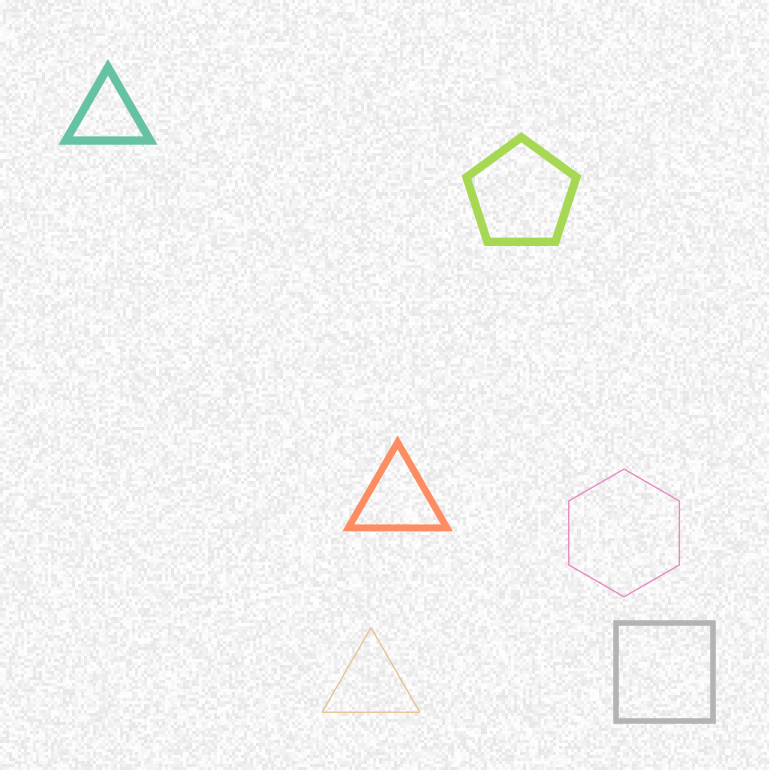[{"shape": "triangle", "thickness": 3, "radius": 0.32, "center": [0.14, 0.849]}, {"shape": "triangle", "thickness": 2.5, "radius": 0.37, "center": [0.516, 0.351]}, {"shape": "hexagon", "thickness": 0.5, "radius": 0.41, "center": [0.81, 0.308]}, {"shape": "pentagon", "thickness": 3, "radius": 0.38, "center": [0.677, 0.747]}, {"shape": "triangle", "thickness": 0.5, "radius": 0.37, "center": [0.482, 0.112]}, {"shape": "square", "thickness": 2, "radius": 0.32, "center": [0.863, 0.127]}]